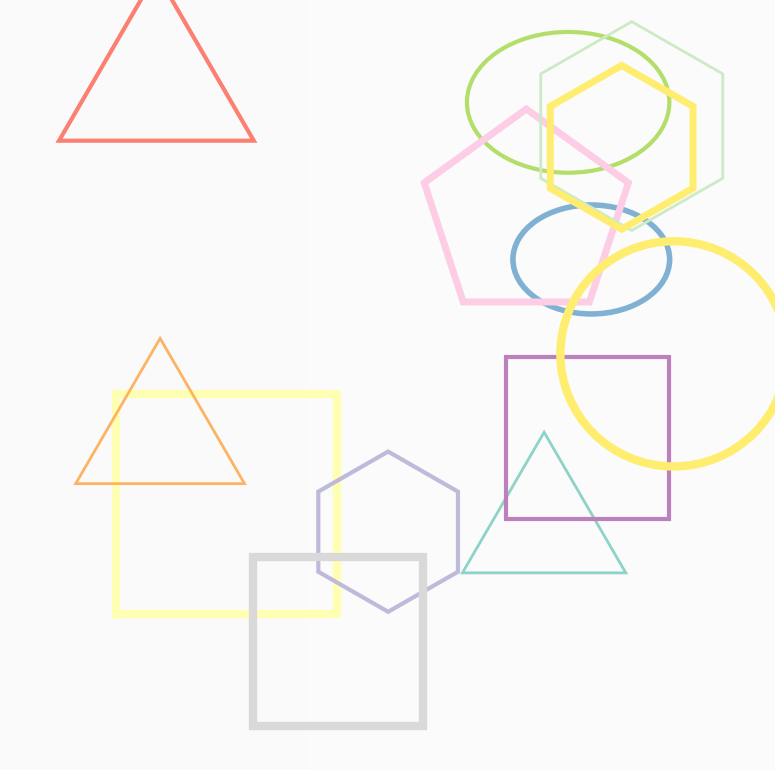[{"shape": "triangle", "thickness": 1, "radius": 0.61, "center": [0.702, 0.317]}, {"shape": "square", "thickness": 3, "radius": 0.71, "center": [0.293, 0.345]}, {"shape": "hexagon", "thickness": 1.5, "radius": 0.52, "center": [0.501, 0.31]}, {"shape": "triangle", "thickness": 1.5, "radius": 0.73, "center": [0.202, 0.89]}, {"shape": "oval", "thickness": 2, "radius": 0.51, "center": [0.763, 0.663]}, {"shape": "triangle", "thickness": 1, "radius": 0.63, "center": [0.207, 0.435]}, {"shape": "oval", "thickness": 1.5, "radius": 0.65, "center": [0.733, 0.867]}, {"shape": "pentagon", "thickness": 2.5, "radius": 0.69, "center": [0.679, 0.72]}, {"shape": "square", "thickness": 3, "radius": 0.55, "center": [0.436, 0.167]}, {"shape": "square", "thickness": 1.5, "radius": 0.52, "center": [0.758, 0.431]}, {"shape": "hexagon", "thickness": 1, "radius": 0.68, "center": [0.815, 0.836]}, {"shape": "hexagon", "thickness": 2.5, "radius": 0.53, "center": [0.802, 0.809]}, {"shape": "circle", "thickness": 3, "radius": 0.73, "center": [0.869, 0.54]}]